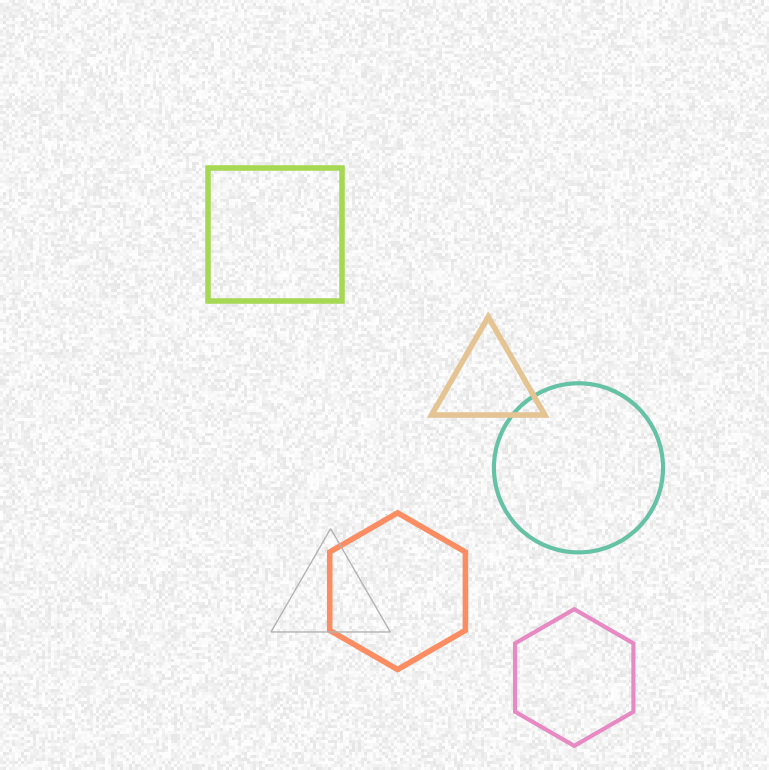[{"shape": "circle", "thickness": 1.5, "radius": 0.55, "center": [0.751, 0.392]}, {"shape": "hexagon", "thickness": 2, "radius": 0.51, "center": [0.516, 0.232]}, {"shape": "hexagon", "thickness": 1.5, "radius": 0.44, "center": [0.746, 0.12]}, {"shape": "square", "thickness": 2, "radius": 0.43, "center": [0.357, 0.695]}, {"shape": "triangle", "thickness": 2, "radius": 0.42, "center": [0.634, 0.503]}, {"shape": "triangle", "thickness": 0.5, "radius": 0.45, "center": [0.429, 0.224]}]